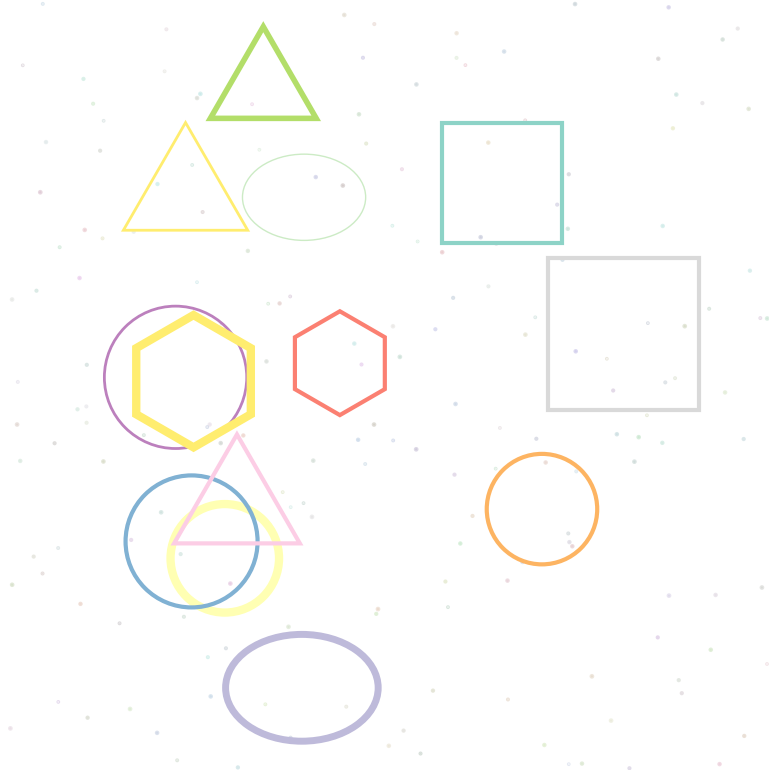[{"shape": "square", "thickness": 1.5, "radius": 0.39, "center": [0.652, 0.762]}, {"shape": "circle", "thickness": 3, "radius": 0.35, "center": [0.292, 0.275]}, {"shape": "oval", "thickness": 2.5, "radius": 0.5, "center": [0.392, 0.107]}, {"shape": "hexagon", "thickness": 1.5, "radius": 0.34, "center": [0.441, 0.528]}, {"shape": "circle", "thickness": 1.5, "radius": 0.43, "center": [0.249, 0.297]}, {"shape": "circle", "thickness": 1.5, "radius": 0.36, "center": [0.704, 0.339]}, {"shape": "triangle", "thickness": 2, "radius": 0.4, "center": [0.342, 0.886]}, {"shape": "triangle", "thickness": 1.5, "radius": 0.47, "center": [0.308, 0.341]}, {"shape": "square", "thickness": 1.5, "radius": 0.49, "center": [0.81, 0.566]}, {"shape": "circle", "thickness": 1, "radius": 0.46, "center": [0.228, 0.51]}, {"shape": "oval", "thickness": 0.5, "radius": 0.4, "center": [0.395, 0.744]}, {"shape": "triangle", "thickness": 1, "radius": 0.47, "center": [0.241, 0.748]}, {"shape": "hexagon", "thickness": 3, "radius": 0.43, "center": [0.251, 0.505]}]